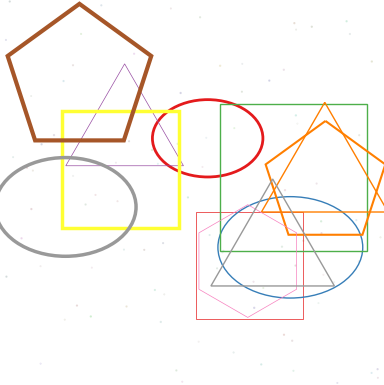[{"shape": "oval", "thickness": 2, "radius": 0.72, "center": [0.539, 0.641]}, {"shape": "square", "thickness": 0.5, "radius": 0.7, "center": [0.648, 0.31]}, {"shape": "oval", "thickness": 1, "radius": 0.94, "center": [0.754, 0.358]}, {"shape": "square", "thickness": 1, "radius": 0.96, "center": [0.763, 0.538]}, {"shape": "triangle", "thickness": 0.5, "radius": 0.88, "center": [0.324, 0.658]}, {"shape": "triangle", "thickness": 1, "radius": 0.95, "center": [0.843, 0.544]}, {"shape": "pentagon", "thickness": 1.5, "radius": 0.82, "center": [0.845, 0.522]}, {"shape": "square", "thickness": 2.5, "radius": 0.76, "center": [0.313, 0.559]}, {"shape": "pentagon", "thickness": 3, "radius": 0.98, "center": [0.206, 0.794]}, {"shape": "hexagon", "thickness": 0.5, "radius": 0.73, "center": [0.644, 0.322]}, {"shape": "oval", "thickness": 2.5, "radius": 0.92, "center": [0.17, 0.463]}, {"shape": "triangle", "thickness": 1, "radius": 0.93, "center": [0.708, 0.35]}]